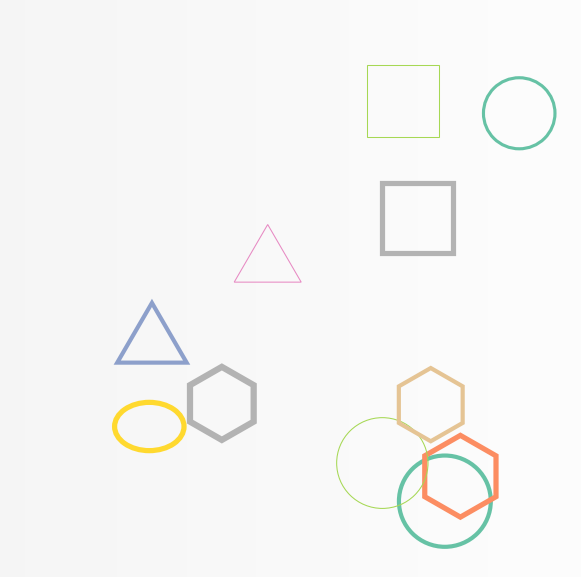[{"shape": "circle", "thickness": 1.5, "radius": 0.31, "center": [0.893, 0.803]}, {"shape": "circle", "thickness": 2, "radius": 0.4, "center": [0.765, 0.131]}, {"shape": "hexagon", "thickness": 2.5, "radius": 0.35, "center": [0.792, 0.174]}, {"shape": "triangle", "thickness": 2, "radius": 0.34, "center": [0.261, 0.406]}, {"shape": "triangle", "thickness": 0.5, "radius": 0.33, "center": [0.461, 0.544]}, {"shape": "square", "thickness": 0.5, "radius": 0.31, "center": [0.693, 0.824]}, {"shape": "circle", "thickness": 0.5, "radius": 0.39, "center": [0.658, 0.197]}, {"shape": "oval", "thickness": 2.5, "radius": 0.3, "center": [0.257, 0.261]}, {"shape": "hexagon", "thickness": 2, "radius": 0.32, "center": [0.741, 0.298]}, {"shape": "hexagon", "thickness": 3, "radius": 0.32, "center": [0.382, 0.301]}, {"shape": "square", "thickness": 2.5, "radius": 0.3, "center": [0.718, 0.621]}]